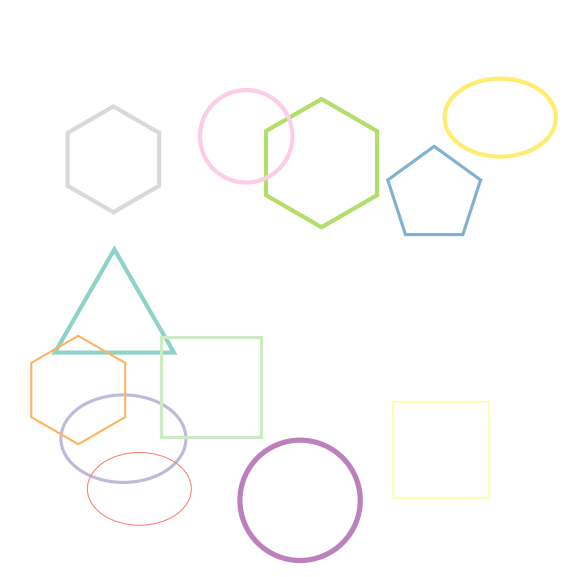[{"shape": "triangle", "thickness": 2, "radius": 0.6, "center": [0.198, 0.448]}, {"shape": "square", "thickness": 1, "radius": 0.42, "center": [0.764, 0.22]}, {"shape": "oval", "thickness": 1.5, "radius": 0.54, "center": [0.214, 0.24]}, {"shape": "oval", "thickness": 0.5, "radius": 0.45, "center": [0.241, 0.153]}, {"shape": "pentagon", "thickness": 1.5, "radius": 0.42, "center": [0.752, 0.661]}, {"shape": "hexagon", "thickness": 1, "radius": 0.47, "center": [0.135, 0.324]}, {"shape": "hexagon", "thickness": 2, "radius": 0.55, "center": [0.557, 0.717]}, {"shape": "circle", "thickness": 2, "radius": 0.4, "center": [0.426, 0.763]}, {"shape": "hexagon", "thickness": 2, "radius": 0.46, "center": [0.196, 0.723]}, {"shape": "circle", "thickness": 2.5, "radius": 0.52, "center": [0.52, 0.133]}, {"shape": "square", "thickness": 1.5, "radius": 0.43, "center": [0.365, 0.329]}, {"shape": "oval", "thickness": 2, "radius": 0.48, "center": [0.866, 0.796]}]